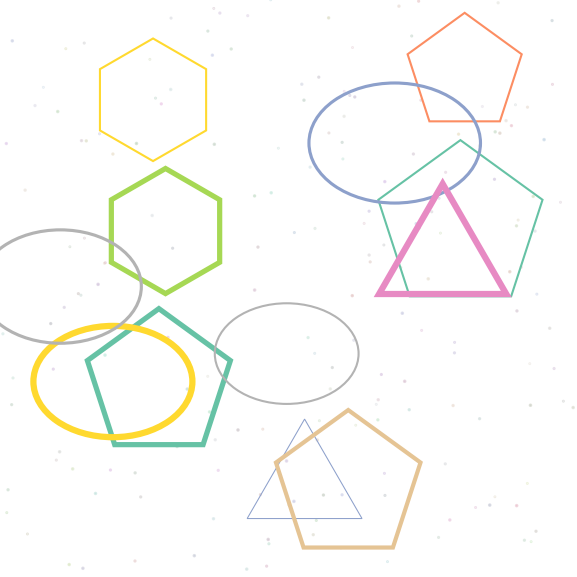[{"shape": "pentagon", "thickness": 1, "radius": 0.75, "center": [0.797, 0.607]}, {"shape": "pentagon", "thickness": 2.5, "radius": 0.65, "center": [0.275, 0.335]}, {"shape": "pentagon", "thickness": 1, "radius": 0.52, "center": [0.805, 0.873]}, {"shape": "triangle", "thickness": 0.5, "radius": 0.57, "center": [0.527, 0.159]}, {"shape": "oval", "thickness": 1.5, "radius": 0.74, "center": [0.683, 0.751]}, {"shape": "triangle", "thickness": 3, "radius": 0.64, "center": [0.767, 0.554]}, {"shape": "hexagon", "thickness": 2.5, "radius": 0.54, "center": [0.287, 0.599]}, {"shape": "oval", "thickness": 3, "radius": 0.69, "center": [0.196, 0.338]}, {"shape": "hexagon", "thickness": 1, "radius": 0.53, "center": [0.265, 0.826]}, {"shape": "pentagon", "thickness": 2, "radius": 0.66, "center": [0.603, 0.158]}, {"shape": "oval", "thickness": 1.5, "radius": 0.7, "center": [0.105, 0.503]}, {"shape": "oval", "thickness": 1, "radius": 0.62, "center": [0.496, 0.387]}]